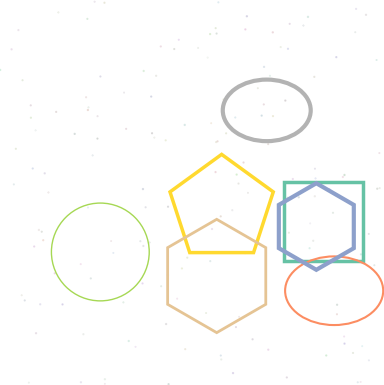[{"shape": "square", "thickness": 2.5, "radius": 0.52, "center": [0.841, 0.425]}, {"shape": "oval", "thickness": 1.5, "radius": 0.64, "center": [0.868, 0.245]}, {"shape": "hexagon", "thickness": 3, "radius": 0.56, "center": [0.822, 0.412]}, {"shape": "circle", "thickness": 1, "radius": 0.64, "center": [0.261, 0.346]}, {"shape": "pentagon", "thickness": 2.5, "radius": 0.71, "center": [0.576, 0.458]}, {"shape": "hexagon", "thickness": 2, "radius": 0.74, "center": [0.563, 0.283]}, {"shape": "oval", "thickness": 3, "radius": 0.57, "center": [0.693, 0.713]}]